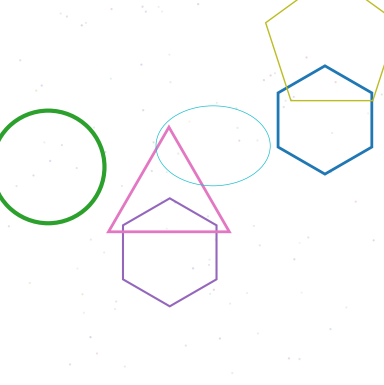[{"shape": "hexagon", "thickness": 2, "radius": 0.7, "center": [0.844, 0.688]}, {"shape": "circle", "thickness": 3, "radius": 0.73, "center": [0.125, 0.566]}, {"shape": "hexagon", "thickness": 1.5, "radius": 0.7, "center": [0.441, 0.345]}, {"shape": "triangle", "thickness": 2, "radius": 0.91, "center": [0.439, 0.489]}, {"shape": "pentagon", "thickness": 1, "radius": 0.9, "center": [0.862, 0.885]}, {"shape": "oval", "thickness": 0.5, "radius": 0.74, "center": [0.554, 0.621]}]